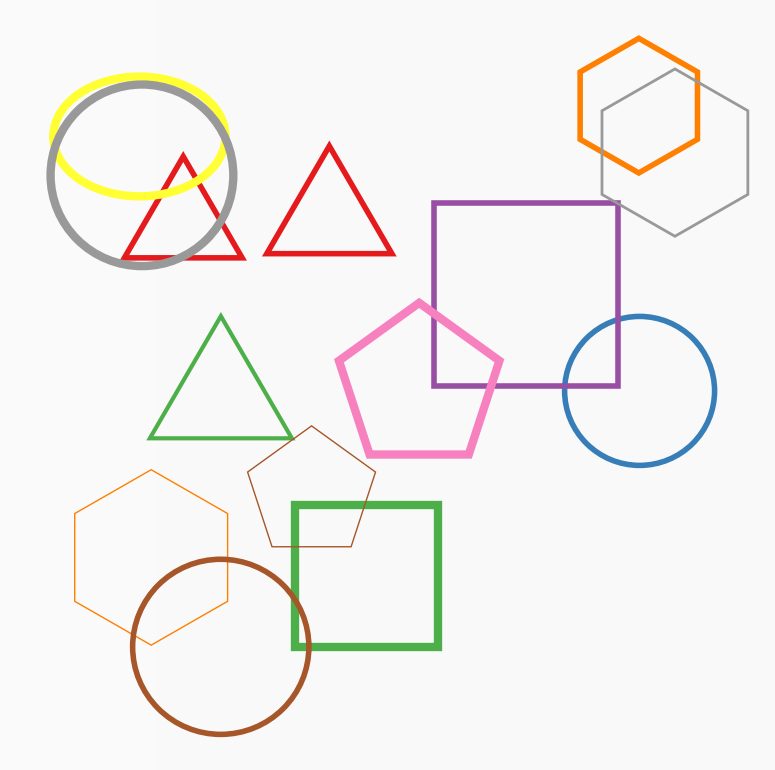[{"shape": "triangle", "thickness": 2, "radius": 0.44, "center": [0.236, 0.709]}, {"shape": "triangle", "thickness": 2, "radius": 0.47, "center": [0.425, 0.717]}, {"shape": "circle", "thickness": 2, "radius": 0.48, "center": [0.825, 0.492]}, {"shape": "square", "thickness": 3, "radius": 0.46, "center": [0.473, 0.252]}, {"shape": "triangle", "thickness": 1.5, "radius": 0.53, "center": [0.285, 0.484]}, {"shape": "square", "thickness": 2, "radius": 0.59, "center": [0.679, 0.617]}, {"shape": "hexagon", "thickness": 2, "radius": 0.44, "center": [0.824, 0.863]}, {"shape": "hexagon", "thickness": 0.5, "radius": 0.57, "center": [0.195, 0.276]}, {"shape": "oval", "thickness": 3, "radius": 0.56, "center": [0.18, 0.823]}, {"shape": "circle", "thickness": 2, "radius": 0.57, "center": [0.285, 0.16]}, {"shape": "pentagon", "thickness": 0.5, "radius": 0.43, "center": [0.402, 0.36]}, {"shape": "pentagon", "thickness": 3, "radius": 0.54, "center": [0.541, 0.498]}, {"shape": "hexagon", "thickness": 1, "radius": 0.54, "center": [0.871, 0.802]}, {"shape": "circle", "thickness": 3, "radius": 0.59, "center": [0.183, 0.772]}]